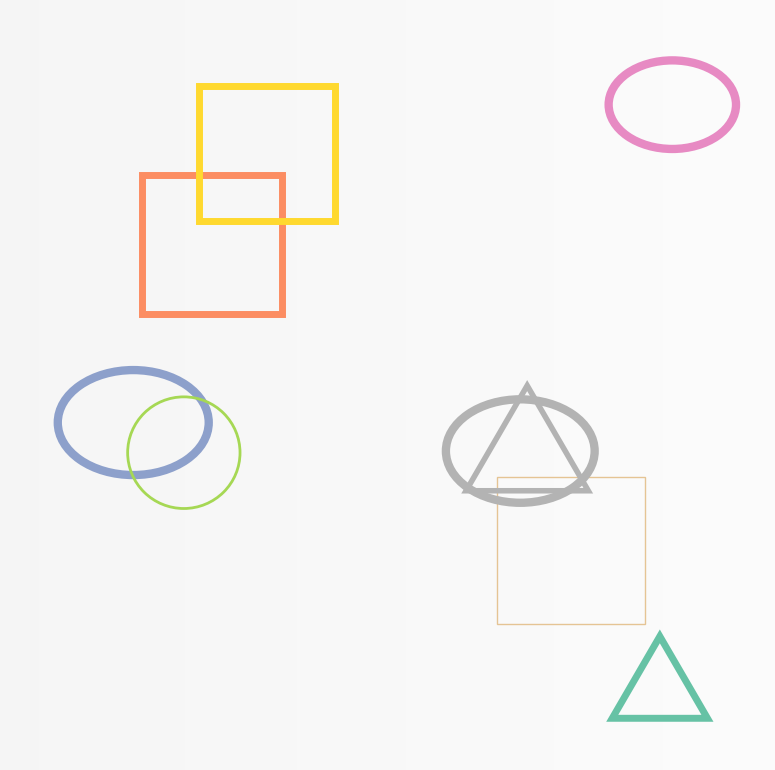[{"shape": "triangle", "thickness": 2.5, "radius": 0.35, "center": [0.851, 0.103]}, {"shape": "square", "thickness": 2.5, "radius": 0.45, "center": [0.273, 0.683]}, {"shape": "oval", "thickness": 3, "radius": 0.49, "center": [0.172, 0.451]}, {"shape": "oval", "thickness": 3, "radius": 0.41, "center": [0.868, 0.864]}, {"shape": "circle", "thickness": 1, "radius": 0.36, "center": [0.237, 0.412]}, {"shape": "square", "thickness": 2.5, "radius": 0.44, "center": [0.345, 0.801]}, {"shape": "square", "thickness": 0.5, "radius": 0.48, "center": [0.737, 0.285]}, {"shape": "triangle", "thickness": 2, "radius": 0.46, "center": [0.68, 0.408]}, {"shape": "oval", "thickness": 3, "radius": 0.48, "center": [0.671, 0.414]}]